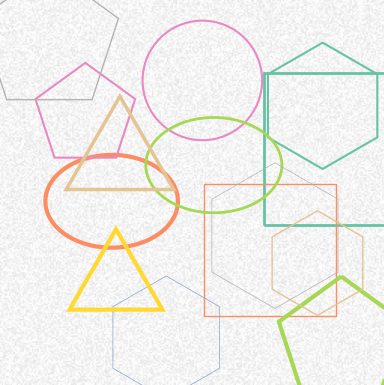[{"shape": "square", "thickness": 2, "radius": 0.99, "center": [0.883, 0.612]}, {"shape": "hexagon", "thickness": 1.5, "radius": 0.82, "center": [0.838, 0.725]}, {"shape": "oval", "thickness": 3, "radius": 0.86, "center": [0.29, 0.477]}, {"shape": "square", "thickness": 1, "radius": 0.86, "center": [0.7, 0.35]}, {"shape": "hexagon", "thickness": 0.5, "radius": 0.8, "center": [0.432, 0.123]}, {"shape": "pentagon", "thickness": 1.5, "radius": 0.68, "center": [0.222, 0.701]}, {"shape": "circle", "thickness": 1.5, "radius": 0.78, "center": [0.526, 0.791]}, {"shape": "oval", "thickness": 2, "radius": 0.88, "center": [0.555, 0.571]}, {"shape": "pentagon", "thickness": 3, "radius": 0.85, "center": [0.886, 0.112]}, {"shape": "triangle", "thickness": 3, "radius": 0.7, "center": [0.301, 0.265]}, {"shape": "hexagon", "thickness": 1, "radius": 0.68, "center": [0.825, 0.317]}, {"shape": "triangle", "thickness": 2.5, "radius": 0.81, "center": [0.312, 0.588]}, {"shape": "hexagon", "thickness": 0.5, "radius": 0.95, "center": [0.714, 0.388]}, {"shape": "pentagon", "thickness": 1, "radius": 0.94, "center": [0.128, 0.894]}]